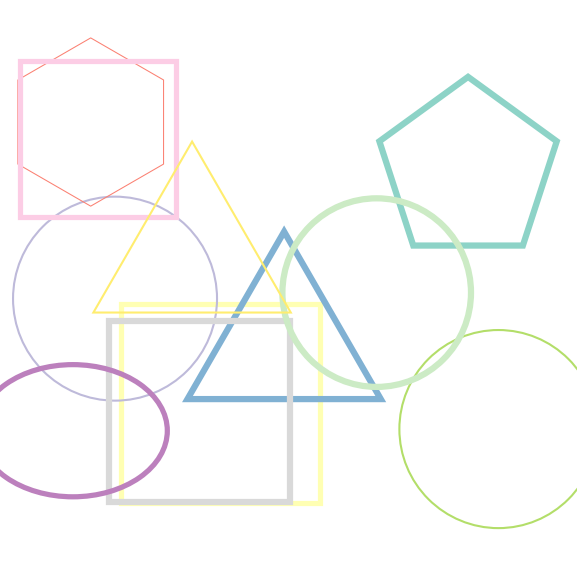[{"shape": "pentagon", "thickness": 3, "radius": 0.81, "center": [0.811, 0.705]}, {"shape": "square", "thickness": 2.5, "radius": 0.86, "center": [0.382, 0.3]}, {"shape": "circle", "thickness": 1, "radius": 0.88, "center": [0.199, 0.482]}, {"shape": "hexagon", "thickness": 0.5, "radius": 0.73, "center": [0.157, 0.788]}, {"shape": "triangle", "thickness": 3, "radius": 0.97, "center": [0.492, 0.405]}, {"shape": "circle", "thickness": 1, "radius": 0.86, "center": [0.863, 0.256]}, {"shape": "square", "thickness": 2.5, "radius": 0.67, "center": [0.17, 0.759]}, {"shape": "square", "thickness": 3, "radius": 0.78, "center": [0.345, 0.286]}, {"shape": "oval", "thickness": 2.5, "radius": 0.82, "center": [0.126, 0.253]}, {"shape": "circle", "thickness": 3, "radius": 0.82, "center": [0.652, 0.492]}, {"shape": "triangle", "thickness": 1, "radius": 0.99, "center": [0.333, 0.557]}]